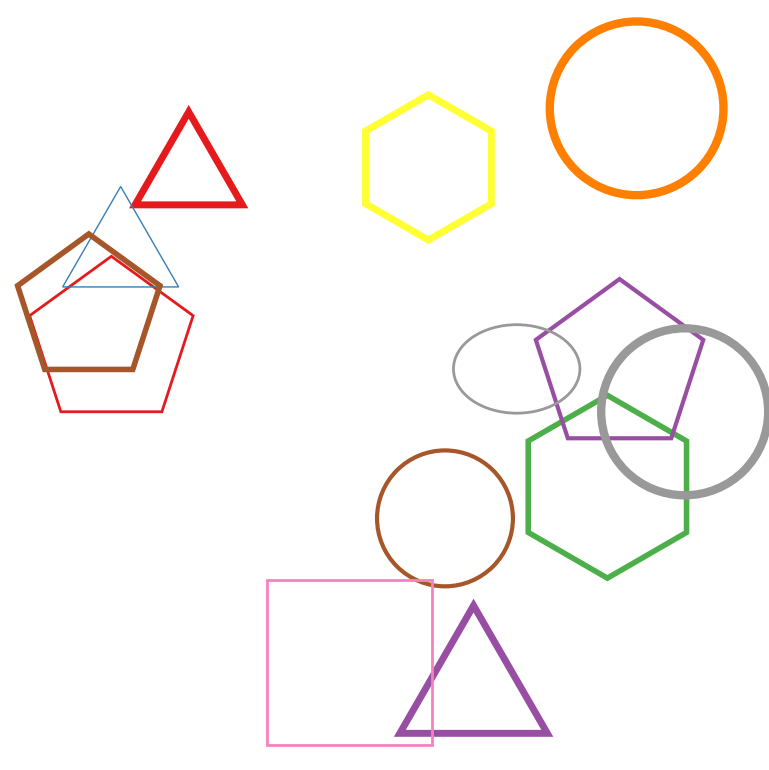[{"shape": "pentagon", "thickness": 1, "radius": 0.56, "center": [0.145, 0.556]}, {"shape": "triangle", "thickness": 2.5, "radius": 0.4, "center": [0.245, 0.774]}, {"shape": "triangle", "thickness": 0.5, "radius": 0.43, "center": [0.157, 0.671]}, {"shape": "hexagon", "thickness": 2, "radius": 0.59, "center": [0.789, 0.368]}, {"shape": "triangle", "thickness": 2.5, "radius": 0.55, "center": [0.615, 0.103]}, {"shape": "pentagon", "thickness": 1.5, "radius": 0.57, "center": [0.805, 0.523]}, {"shape": "circle", "thickness": 3, "radius": 0.56, "center": [0.827, 0.859]}, {"shape": "hexagon", "thickness": 2.5, "radius": 0.47, "center": [0.556, 0.783]}, {"shape": "pentagon", "thickness": 2, "radius": 0.49, "center": [0.115, 0.599]}, {"shape": "circle", "thickness": 1.5, "radius": 0.44, "center": [0.578, 0.327]}, {"shape": "square", "thickness": 1, "radius": 0.53, "center": [0.454, 0.14]}, {"shape": "oval", "thickness": 1, "radius": 0.41, "center": [0.671, 0.521]}, {"shape": "circle", "thickness": 3, "radius": 0.54, "center": [0.889, 0.465]}]